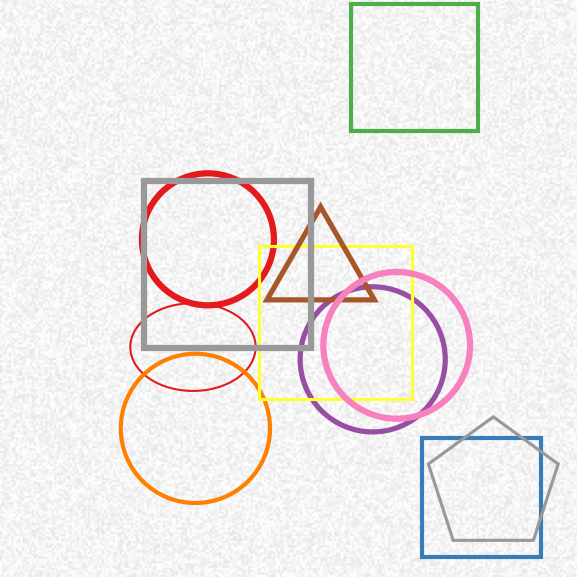[{"shape": "oval", "thickness": 1, "radius": 0.54, "center": [0.334, 0.398]}, {"shape": "circle", "thickness": 3, "radius": 0.57, "center": [0.36, 0.585]}, {"shape": "square", "thickness": 2, "radius": 0.51, "center": [0.834, 0.138]}, {"shape": "square", "thickness": 2, "radius": 0.55, "center": [0.718, 0.881]}, {"shape": "circle", "thickness": 2.5, "radius": 0.63, "center": [0.645, 0.377]}, {"shape": "circle", "thickness": 2, "radius": 0.65, "center": [0.338, 0.257]}, {"shape": "square", "thickness": 1.5, "radius": 0.66, "center": [0.581, 0.44]}, {"shape": "triangle", "thickness": 2.5, "radius": 0.54, "center": [0.555, 0.534]}, {"shape": "circle", "thickness": 3, "radius": 0.64, "center": [0.687, 0.401]}, {"shape": "square", "thickness": 3, "radius": 0.72, "center": [0.393, 0.541]}, {"shape": "pentagon", "thickness": 1.5, "radius": 0.59, "center": [0.854, 0.159]}]